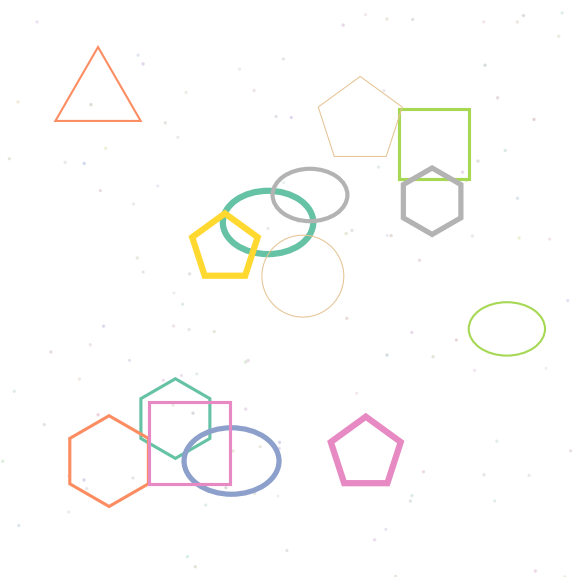[{"shape": "hexagon", "thickness": 1.5, "radius": 0.34, "center": [0.304, 0.274]}, {"shape": "oval", "thickness": 3, "radius": 0.39, "center": [0.464, 0.614]}, {"shape": "hexagon", "thickness": 1.5, "radius": 0.39, "center": [0.189, 0.201]}, {"shape": "triangle", "thickness": 1, "radius": 0.43, "center": [0.17, 0.832]}, {"shape": "oval", "thickness": 2.5, "radius": 0.41, "center": [0.401, 0.201]}, {"shape": "square", "thickness": 1.5, "radius": 0.35, "center": [0.328, 0.232]}, {"shape": "pentagon", "thickness": 3, "radius": 0.32, "center": [0.633, 0.214]}, {"shape": "square", "thickness": 1.5, "radius": 0.3, "center": [0.752, 0.75]}, {"shape": "oval", "thickness": 1, "radius": 0.33, "center": [0.878, 0.43]}, {"shape": "pentagon", "thickness": 3, "radius": 0.3, "center": [0.389, 0.57]}, {"shape": "pentagon", "thickness": 0.5, "radius": 0.38, "center": [0.624, 0.79]}, {"shape": "circle", "thickness": 0.5, "radius": 0.35, "center": [0.524, 0.521]}, {"shape": "oval", "thickness": 2, "radius": 0.32, "center": [0.537, 0.662]}, {"shape": "hexagon", "thickness": 2.5, "radius": 0.29, "center": [0.748, 0.651]}]